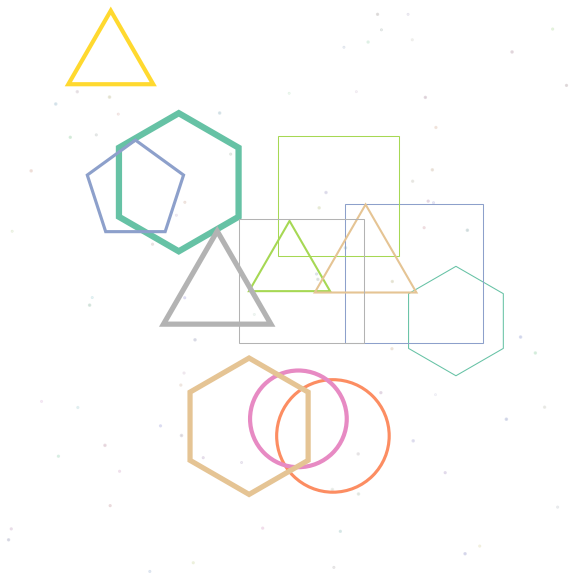[{"shape": "hexagon", "thickness": 0.5, "radius": 0.47, "center": [0.79, 0.443]}, {"shape": "hexagon", "thickness": 3, "radius": 0.6, "center": [0.31, 0.684]}, {"shape": "circle", "thickness": 1.5, "radius": 0.49, "center": [0.576, 0.244]}, {"shape": "square", "thickness": 0.5, "radius": 0.6, "center": [0.717, 0.526]}, {"shape": "pentagon", "thickness": 1.5, "radius": 0.44, "center": [0.234, 0.669]}, {"shape": "circle", "thickness": 2, "radius": 0.42, "center": [0.517, 0.274]}, {"shape": "square", "thickness": 0.5, "radius": 0.52, "center": [0.586, 0.66]}, {"shape": "triangle", "thickness": 1, "radius": 0.41, "center": [0.501, 0.536]}, {"shape": "triangle", "thickness": 2, "radius": 0.42, "center": [0.192, 0.896]}, {"shape": "hexagon", "thickness": 2.5, "radius": 0.59, "center": [0.431, 0.261]}, {"shape": "triangle", "thickness": 1, "radius": 0.51, "center": [0.633, 0.543]}, {"shape": "triangle", "thickness": 2.5, "radius": 0.54, "center": [0.376, 0.492]}, {"shape": "square", "thickness": 0.5, "radius": 0.54, "center": [0.522, 0.512]}]